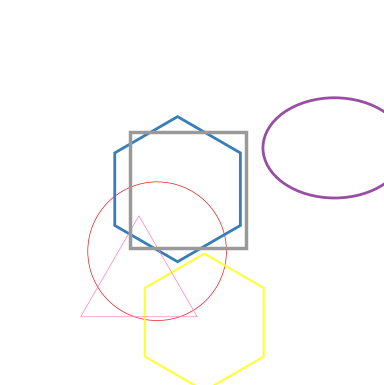[{"shape": "circle", "thickness": 0.5, "radius": 0.9, "center": [0.408, 0.348]}, {"shape": "hexagon", "thickness": 2, "radius": 0.94, "center": [0.461, 0.509]}, {"shape": "oval", "thickness": 2, "radius": 0.93, "center": [0.869, 0.616]}, {"shape": "hexagon", "thickness": 1.5, "radius": 0.89, "center": [0.531, 0.163]}, {"shape": "triangle", "thickness": 0.5, "radius": 0.87, "center": [0.361, 0.265]}, {"shape": "square", "thickness": 2.5, "radius": 0.75, "center": [0.488, 0.507]}]